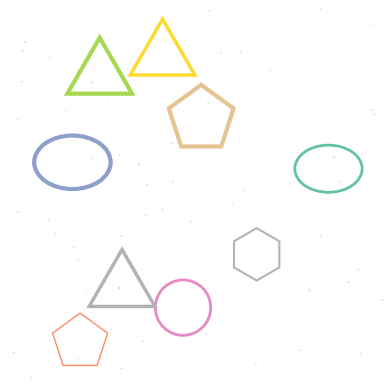[{"shape": "oval", "thickness": 2, "radius": 0.44, "center": [0.853, 0.562]}, {"shape": "pentagon", "thickness": 1, "radius": 0.38, "center": [0.208, 0.112]}, {"shape": "oval", "thickness": 3, "radius": 0.5, "center": [0.188, 0.579]}, {"shape": "circle", "thickness": 2, "radius": 0.36, "center": [0.475, 0.201]}, {"shape": "triangle", "thickness": 3, "radius": 0.49, "center": [0.259, 0.805]}, {"shape": "triangle", "thickness": 2.5, "radius": 0.48, "center": [0.422, 0.854]}, {"shape": "pentagon", "thickness": 3, "radius": 0.44, "center": [0.523, 0.691]}, {"shape": "hexagon", "thickness": 1.5, "radius": 0.34, "center": [0.667, 0.339]}, {"shape": "triangle", "thickness": 2.5, "radius": 0.49, "center": [0.317, 0.253]}]